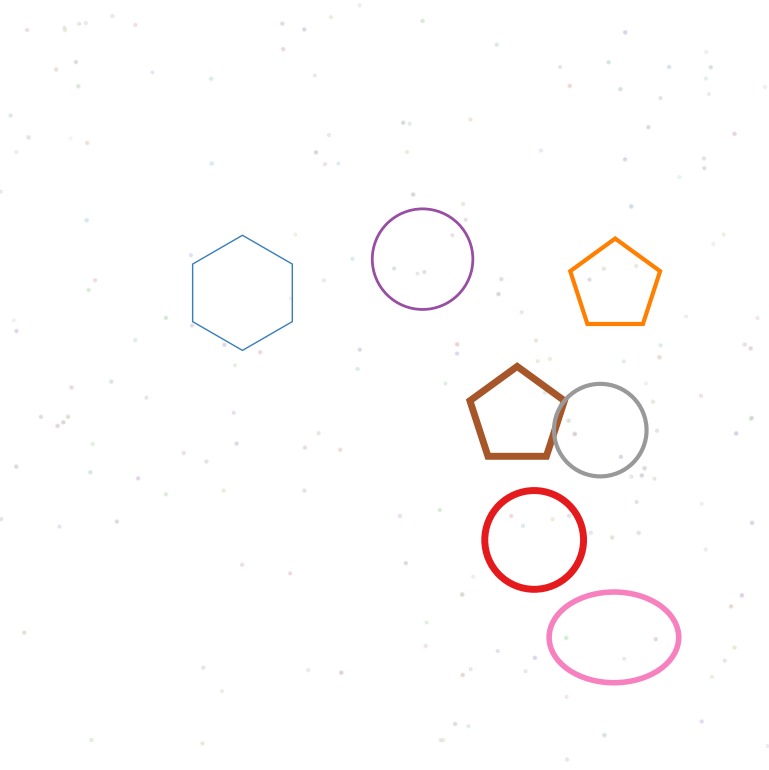[{"shape": "circle", "thickness": 2.5, "radius": 0.32, "center": [0.694, 0.299]}, {"shape": "hexagon", "thickness": 0.5, "radius": 0.37, "center": [0.315, 0.62]}, {"shape": "circle", "thickness": 1, "radius": 0.33, "center": [0.549, 0.663]}, {"shape": "pentagon", "thickness": 1.5, "radius": 0.31, "center": [0.799, 0.629]}, {"shape": "pentagon", "thickness": 2.5, "radius": 0.32, "center": [0.672, 0.46]}, {"shape": "oval", "thickness": 2, "radius": 0.42, "center": [0.797, 0.172]}, {"shape": "circle", "thickness": 1.5, "radius": 0.3, "center": [0.78, 0.441]}]